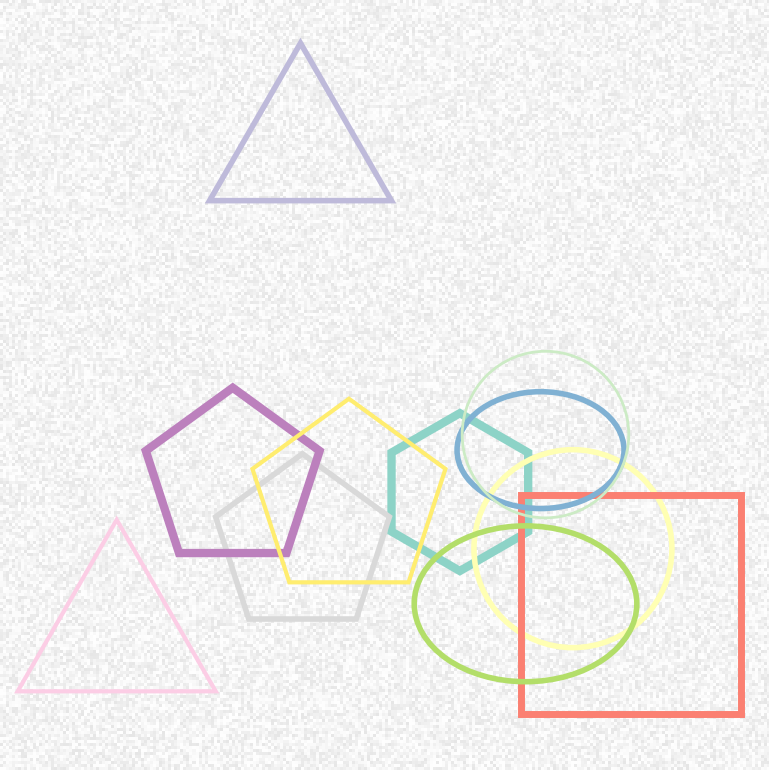[{"shape": "hexagon", "thickness": 3, "radius": 0.51, "center": [0.597, 0.361]}, {"shape": "circle", "thickness": 2, "radius": 0.64, "center": [0.744, 0.287]}, {"shape": "triangle", "thickness": 2, "radius": 0.68, "center": [0.39, 0.808]}, {"shape": "square", "thickness": 2.5, "radius": 0.71, "center": [0.819, 0.215]}, {"shape": "oval", "thickness": 2, "radius": 0.54, "center": [0.702, 0.415]}, {"shape": "oval", "thickness": 2, "radius": 0.72, "center": [0.682, 0.216]}, {"shape": "triangle", "thickness": 1.5, "radius": 0.74, "center": [0.152, 0.176]}, {"shape": "pentagon", "thickness": 2, "radius": 0.59, "center": [0.393, 0.292]}, {"shape": "pentagon", "thickness": 3, "radius": 0.59, "center": [0.302, 0.378]}, {"shape": "circle", "thickness": 1, "radius": 0.54, "center": [0.708, 0.436]}, {"shape": "pentagon", "thickness": 1.5, "radius": 0.66, "center": [0.453, 0.35]}]